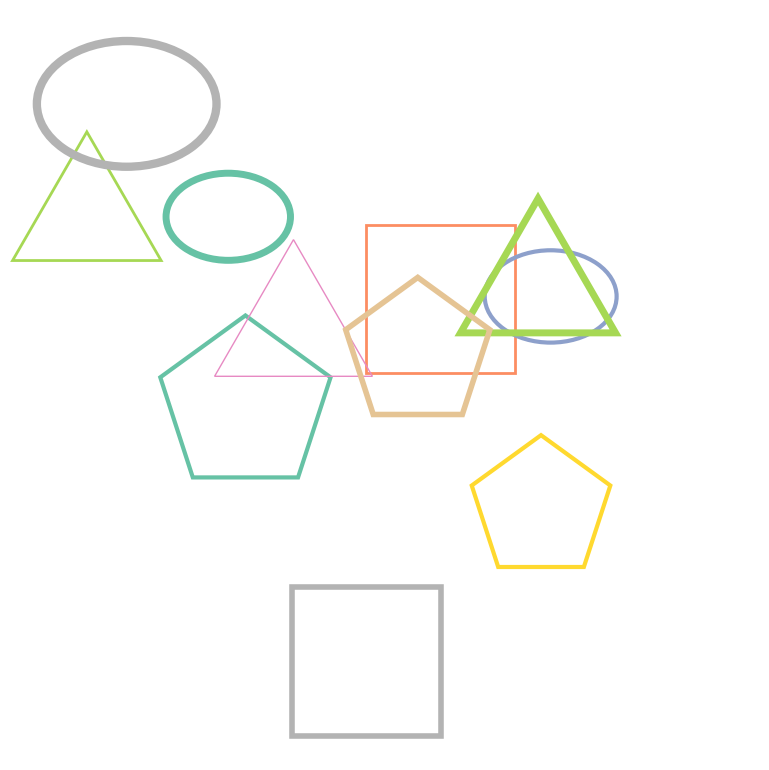[{"shape": "oval", "thickness": 2.5, "radius": 0.4, "center": [0.296, 0.718]}, {"shape": "pentagon", "thickness": 1.5, "radius": 0.58, "center": [0.319, 0.474]}, {"shape": "square", "thickness": 1, "radius": 0.48, "center": [0.572, 0.612]}, {"shape": "oval", "thickness": 1.5, "radius": 0.43, "center": [0.715, 0.615]}, {"shape": "triangle", "thickness": 0.5, "radius": 0.59, "center": [0.381, 0.57]}, {"shape": "triangle", "thickness": 1, "radius": 0.56, "center": [0.113, 0.717]}, {"shape": "triangle", "thickness": 2.5, "radius": 0.58, "center": [0.699, 0.626]}, {"shape": "pentagon", "thickness": 1.5, "radius": 0.47, "center": [0.703, 0.34]}, {"shape": "pentagon", "thickness": 2, "radius": 0.49, "center": [0.543, 0.541]}, {"shape": "square", "thickness": 2, "radius": 0.48, "center": [0.476, 0.141]}, {"shape": "oval", "thickness": 3, "radius": 0.58, "center": [0.165, 0.865]}]